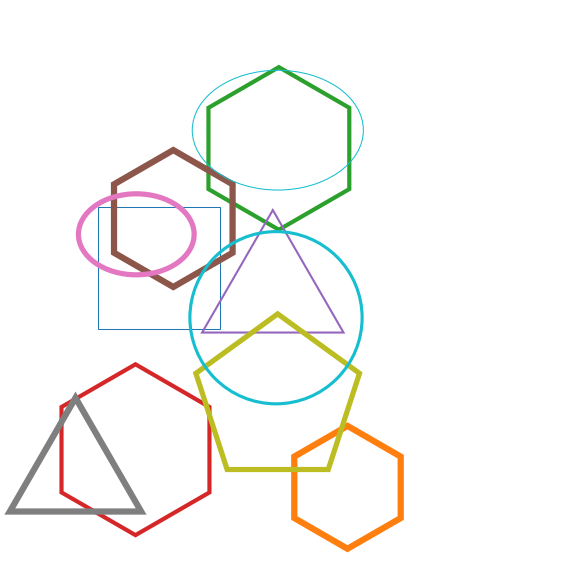[{"shape": "square", "thickness": 0.5, "radius": 0.53, "center": [0.275, 0.535]}, {"shape": "hexagon", "thickness": 3, "radius": 0.53, "center": [0.602, 0.155]}, {"shape": "hexagon", "thickness": 2, "radius": 0.7, "center": [0.483, 0.742]}, {"shape": "hexagon", "thickness": 2, "radius": 0.74, "center": [0.235, 0.22]}, {"shape": "triangle", "thickness": 1, "radius": 0.71, "center": [0.472, 0.494]}, {"shape": "hexagon", "thickness": 3, "radius": 0.59, "center": [0.3, 0.621]}, {"shape": "oval", "thickness": 2.5, "radius": 0.5, "center": [0.236, 0.593]}, {"shape": "triangle", "thickness": 3, "radius": 0.66, "center": [0.131, 0.179]}, {"shape": "pentagon", "thickness": 2.5, "radius": 0.74, "center": [0.481, 0.307]}, {"shape": "circle", "thickness": 1.5, "radius": 0.75, "center": [0.478, 0.449]}, {"shape": "oval", "thickness": 0.5, "radius": 0.74, "center": [0.481, 0.774]}]